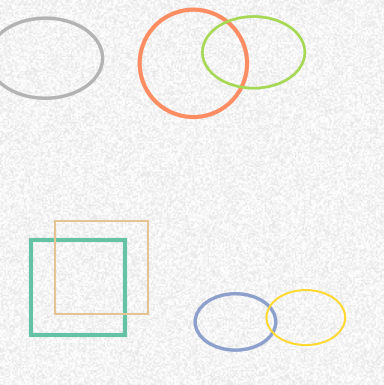[{"shape": "square", "thickness": 3, "radius": 0.61, "center": [0.203, 0.254]}, {"shape": "circle", "thickness": 3, "radius": 0.7, "center": [0.502, 0.835]}, {"shape": "oval", "thickness": 2.5, "radius": 0.52, "center": [0.612, 0.164]}, {"shape": "oval", "thickness": 2, "radius": 0.66, "center": [0.659, 0.864]}, {"shape": "oval", "thickness": 1.5, "radius": 0.51, "center": [0.794, 0.175]}, {"shape": "square", "thickness": 1.5, "radius": 0.61, "center": [0.264, 0.305]}, {"shape": "oval", "thickness": 2.5, "radius": 0.74, "center": [0.118, 0.849]}]